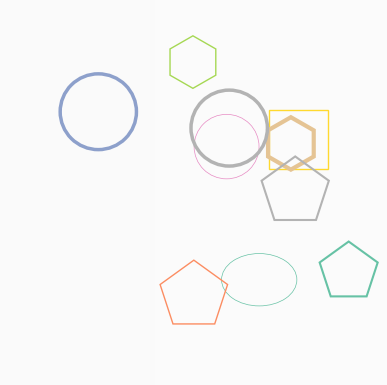[{"shape": "pentagon", "thickness": 1.5, "radius": 0.39, "center": [0.9, 0.294]}, {"shape": "oval", "thickness": 0.5, "radius": 0.49, "center": [0.669, 0.273]}, {"shape": "pentagon", "thickness": 1, "radius": 0.46, "center": [0.5, 0.233]}, {"shape": "circle", "thickness": 2.5, "radius": 0.49, "center": [0.254, 0.71]}, {"shape": "circle", "thickness": 0.5, "radius": 0.42, "center": [0.585, 0.619]}, {"shape": "hexagon", "thickness": 1, "radius": 0.34, "center": [0.498, 0.839]}, {"shape": "square", "thickness": 1, "radius": 0.39, "center": [0.77, 0.637]}, {"shape": "hexagon", "thickness": 3, "radius": 0.34, "center": [0.751, 0.627]}, {"shape": "circle", "thickness": 2.5, "radius": 0.49, "center": [0.592, 0.667]}, {"shape": "pentagon", "thickness": 1.5, "radius": 0.46, "center": [0.762, 0.502]}]